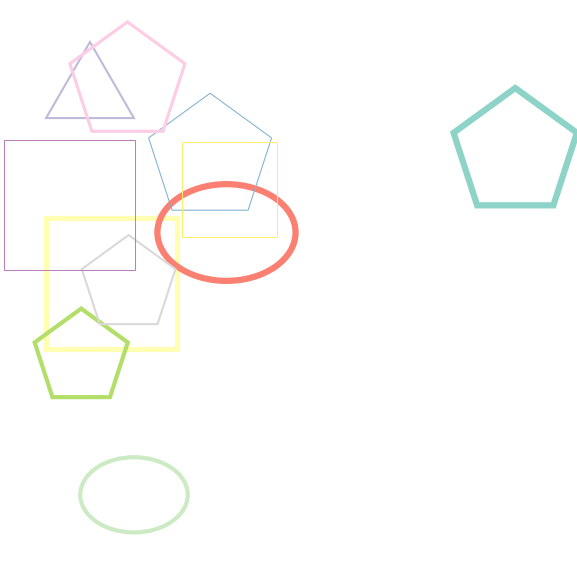[{"shape": "pentagon", "thickness": 3, "radius": 0.56, "center": [0.892, 0.734]}, {"shape": "square", "thickness": 2.5, "radius": 0.57, "center": [0.193, 0.508]}, {"shape": "triangle", "thickness": 1, "radius": 0.44, "center": [0.156, 0.839]}, {"shape": "oval", "thickness": 3, "radius": 0.6, "center": [0.392, 0.596]}, {"shape": "pentagon", "thickness": 0.5, "radius": 0.56, "center": [0.364, 0.726]}, {"shape": "pentagon", "thickness": 2, "radius": 0.42, "center": [0.141, 0.38]}, {"shape": "pentagon", "thickness": 1.5, "radius": 0.52, "center": [0.221, 0.856]}, {"shape": "pentagon", "thickness": 1, "radius": 0.43, "center": [0.223, 0.507]}, {"shape": "square", "thickness": 0.5, "radius": 0.56, "center": [0.121, 0.644]}, {"shape": "oval", "thickness": 2, "radius": 0.47, "center": [0.232, 0.142]}, {"shape": "square", "thickness": 0.5, "radius": 0.41, "center": [0.398, 0.671]}]